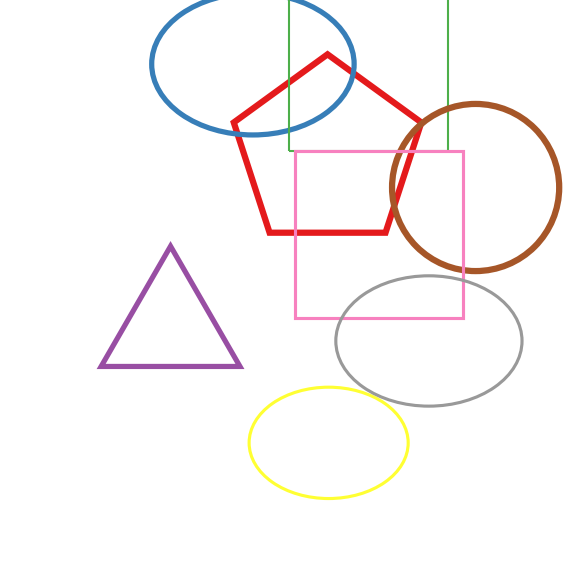[{"shape": "pentagon", "thickness": 3, "radius": 0.85, "center": [0.567, 0.734]}, {"shape": "oval", "thickness": 2.5, "radius": 0.88, "center": [0.438, 0.888]}, {"shape": "square", "thickness": 1, "radius": 0.69, "center": [0.638, 0.875]}, {"shape": "triangle", "thickness": 2.5, "radius": 0.69, "center": [0.295, 0.434]}, {"shape": "oval", "thickness": 1.5, "radius": 0.69, "center": [0.569, 0.232]}, {"shape": "circle", "thickness": 3, "radius": 0.72, "center": [0.824, 0.674]}, {"shape": "square", "thickness": 1.5, "radius": 0.72, "center": [0.656, 0.593]}, {"shape": "oval", "thickness": 1.5, "radius": 0.81, "center": [0.743, 0.409]}]